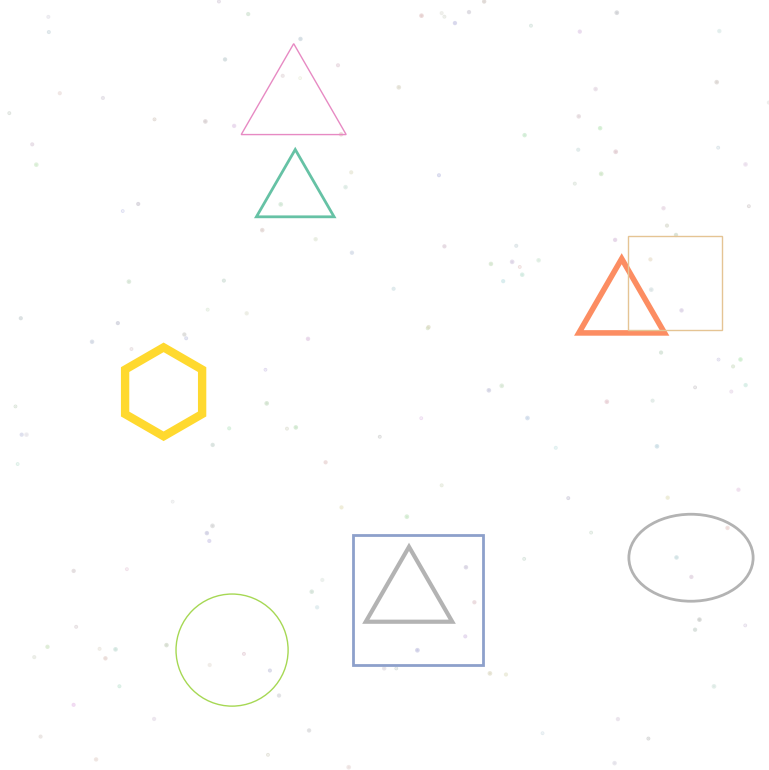[{"shape": "triangle", "thickness": 1, "radius": 0.29, "center": [0.383, 0.748]}, {"shape": "triangle", "thickness": 2, "radius": 0.32, "center": [0.807, 0.6]}, {"shape": "square", "thickness": 1, "radius": 0.42, "center": [0.542, 0.221]}, {"shape": "triangle", "thickness": 0.5, "radius": 0.39, "center": [0.381, 0.865]}, {"shape": "circle", "thickness": 0.5, "radius": 0.36, "center": [0.301, 0.156]}, {"shape": "hexagon", "thickness": 3, "radius": 0.29, "center": [0.212, 0.491]}, {"shape": "square", "thickness": 0.5, "radius": 0.3, "center": [0.877, 0.633]}, {"shape": "triangle", "thickness": 1.5, "radius": 0.32, "center": [0.531, 0.225]}, {"shape": "oval", "thickness": 1, "radius": 0.4, "center": [0.897, 0.276]}]